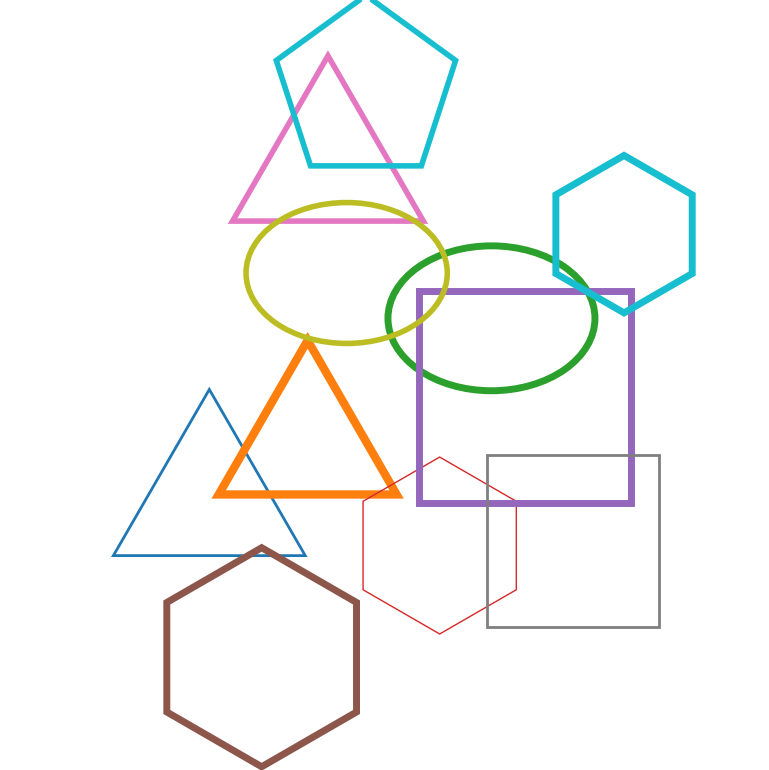[{"shape": "triangle", "thickness": 1, "radius": 0.72, "center": [0.272, 0.35]}, {"shape": "triangle", "thickness": 3, "radius": 0.67, "center": [0.4, 0.425]}, {"shape": "oval", "thickness": 2.5, "radius": 0.67, "center": [0.638, 0.587]}, {"shape": "hexagon", "thickness": 0.5, "radius": 0.57, "center": [0.571, 0.292]}, {"shape": "square", "thickness": 2.5, "radius": 0.69, "center": [0.682, 0.485]}, {"shape": "hexagon", "thickness": 2.5, "radius": 0.71, "center": [0.34, 0.146]}, {"shape": "triangle", "thickness": 2, "radius": 0.72, "center": [0.426, 0.784]}, {"shape": "square", "thickness": 1, "radius": 0.56, "center": [0.744, 0.297]}, {"shape": "oval", "thickness": 2, "radius": 0.65, "center": [0.45, 0.645]}, {"shape": "pentagon", "thickness": 2, "radius": 0.61, "center": [0.475, 0.884]}, {"shape": "hexagon", "thickness": 2.5, "radius": 0.51, "center": [0.81, 0.696]}]